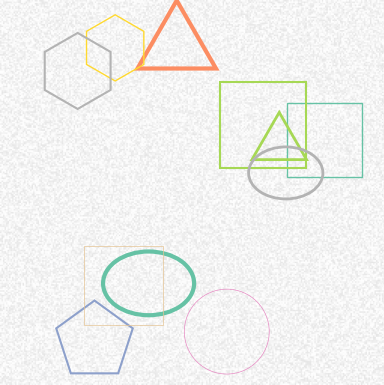[{"shape": "square", "thickness": 1, "radius": 0.48, "center": [0.842, 0.637]}, {"shape": "oval", "thickness": 3, "radius": 0.59, "center": [0.386, 0.264]}, {"shape": "triangle", "thickness": 3, "radius": 0.59, "center": [0.459, 0.881]}, {"shape": "pentagon", "thickness": 1.5, "radius": 0.52, "center": [0.245, 0.115]}, {"shape": "circle", "thickness": 0.5, "radius": 0.55, "center": [0.589, 0.139]}, {"shape": "triangle", "thickness": 2, "radius": 0.41, "center": [0.725, 0.626]}, {"shape": "square", "thickness": 1.5, "radius": 0.56, "center": [0.682, 0.675]}, {"shape": "hexagon", "thickness": 1, "radius": 0.43, "center": [0.299, 0.876]}, {"shape": "square", "thickness": 0.5, "radius": 0.51, "center": [0.321, 0.258]}, {"shape": "oval", "thickness": 2, "radius": 0.48, "center": [0.742, 0.551]}, {"shape": "hexagon", "thickness": 1.5, "radius": 0.49, "center": [0.202, 0.816]}]